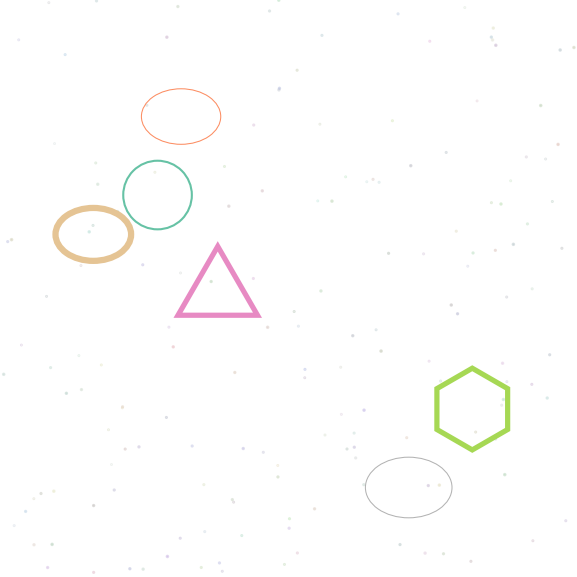[{"shape": "circle", "thickness": 1, "radius": 0.3, "center": [0.273, 0.661]}, {"shape": "oval", "thickness": 0.5, "radius": 0.34, "center": [0.314, 0.797]}, {"shape": "triangle", "thickness": 2.5, "radius": 0.4, "center": [0.377, 0.493]}, {"shape": "hexagon", "thickness": 2.5, "radius": 0.35, "center": [0.818, 0.291]}, {"shape": "oval", "thickness": 3, "radius": 0.33, "center": [0.162, 0.593]}, {"shape": "oval", "thickness": 0.5, "radius": 0.37, "center": [0.708, 0.155]}]